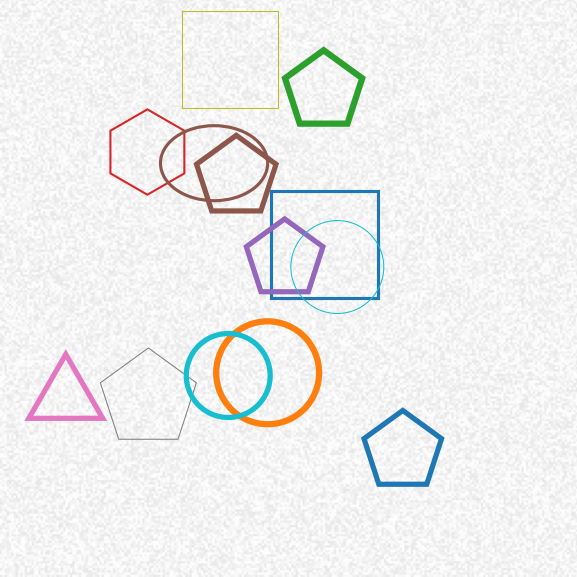[{"shape": "pentagon", "thickness": 2.5, "radius": 0.35, "center": [0.697, 0.218]}, {"shape": "square", "thickness": 1.5, "radius": 0.46, "center": [0.562, 0.575]}, {"shape": "circle", "thickness": 3, "radius": 0.45, "center": [0.463, 0.354]}, {"shape": "pentagon", "thickness": 3, "radius": 0.35, "center": [0.56, 0.842]}, {"shape": "hexagon", "thickness": 1, "radius": 0.37, "center": [0.255, 0.736]}, {"shape": "pentagon", "thickness": 2.5, "radius": 0.35, "center": [0.493, 0.55]}, {"shape": "oval", "thickness": 1.5, "radius": 0.46, "center": [0.371, 0.717]}, {"shape": "pentagon", "thickness": 2.5, "radius": 0.36, "center": [0.409, 0.692]}, {"shape": "triangle", "thickness": 2.5, "radius": 0.37, "center": [0.114, 0.312]}, {"shape": "pentagon", "thickness": 0.5, "radius": 0.44, "center": [0.257, 0.309]}, {"shape": "square", "thickness": 0.5, "radius": 0.42, "center": [0.398, 0.896]}, {"shape": "circle", "thickness": 0.5, "radius": 0.4, "center": [0.584, 0.537]}, {"shape": "circle", "thickness": 2.5, "radius": 0.36, "center": [0.395, 0.349]}]